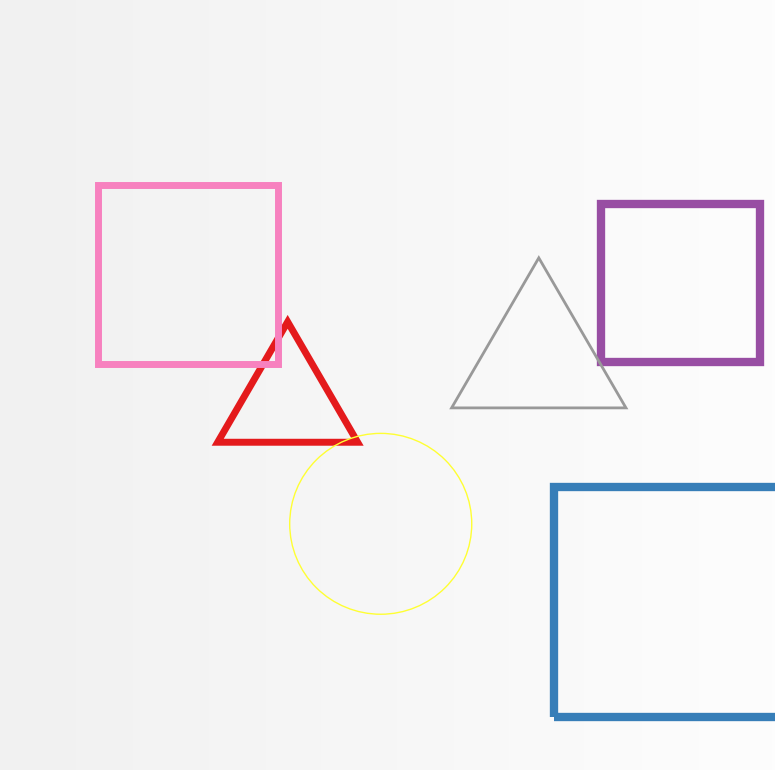[{"shape": "triangle", "thickness": 2.5, "radius": 0.52, "center": [0.371, 0.478]}, {"shape": "square", "thickness": 3, "radius": 0.75, "center": [0.864, 0.218]}, {"shape": "square", "thickness": 3, "radius": 0.51, "center": [0.878, 0.633]}, {"shape": "circle", "thickness": 0.5, "radius": 0.59, "center": [0.491, 0.32]}, {"shape": "square", "thickness": 2.5, "radius": 0.58, "center": [0.242, 0.643]}, {"shape": "triangle", "thickness": 1, "radius": 0.65, "center": [0.695, 0.535]}]